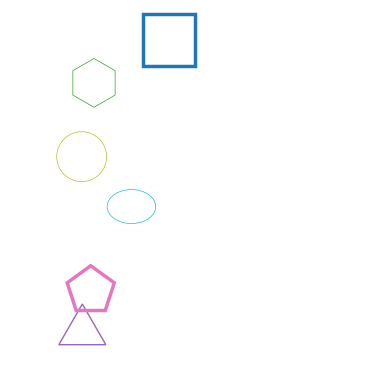[{"shape": "square", "thickness": 2.5, "radius": 0.34, "center": [0.438, 0.896]}, {"shape": "hexagon", "thickness": 0.5, "radius": 0.32, "center": [0.244, 0.785]}, {"shape": "triangle", "thickness": 1, "radius": 0.35, "center": [0.214, 0.14]}, {"shape": "pentagon", "thickness": 2.5, "radius": 0.32, "center": [0.236, 0.245]}, {"shape": "circle", "thickness": 0.5, "radius": 0.32, "center": [0.212, 0.593]}, {"shape": "oval", "thickness": 0.5, "radius": 0.32, "center": [0.341, 0.463]}]